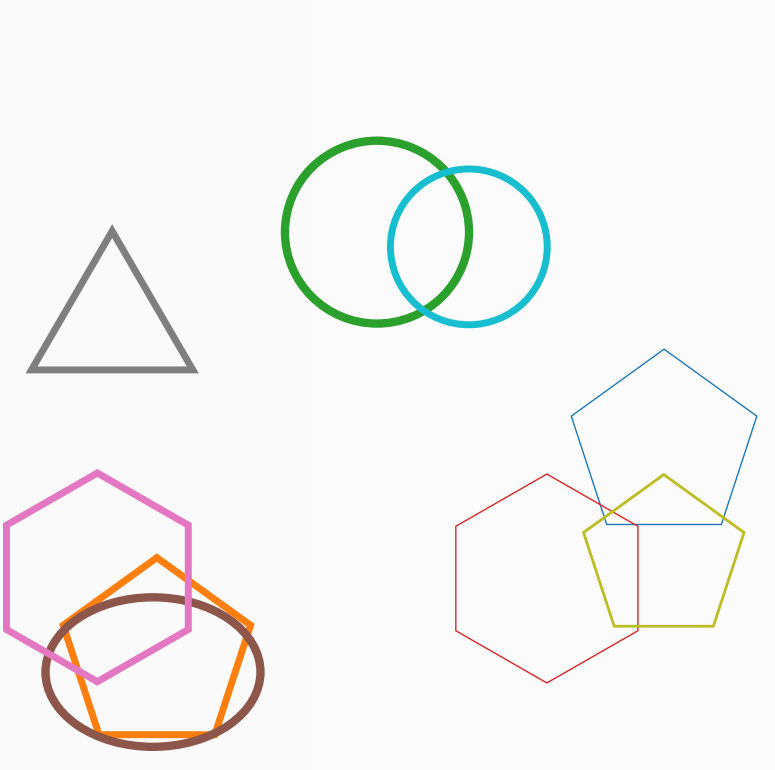[{"shape": "pentagon", "thickness": 0.5, "radius": 0.63, "center": [0.857, 0.421]}, {"shape": "pentagon", "thickness": 2.5, "radius": 0.64, "center": [0.202, 0.149]}, {"shape": "circle", "thickness": 3, "radius": 0.59, "center": [0.486, 0.699]}, {"shape": "hexagon", "thickness": 0.5, "radius": 0.68, "center": [0.706, 0.249]}, {"shape": "oval", "thickness": 3, "radius": 0.69, "center": [0.197, 0.127]}, {"shape": "hexagon", "thickness": 2.5, "radius": 0.68, "center": [0.126, 0.25]}, {"shape": "triangle", "thickness": 2.5, "radius": 0.6, "center": [0.145, 0.58]}, {"shape": "pentagon", "thickness": 1, "radius": 0.54, "center": [0.857, 0.275]}, {"shape": "circle", "thickness": 2.5, "radius": 0.51, "center": [0.605, 0.679]}]